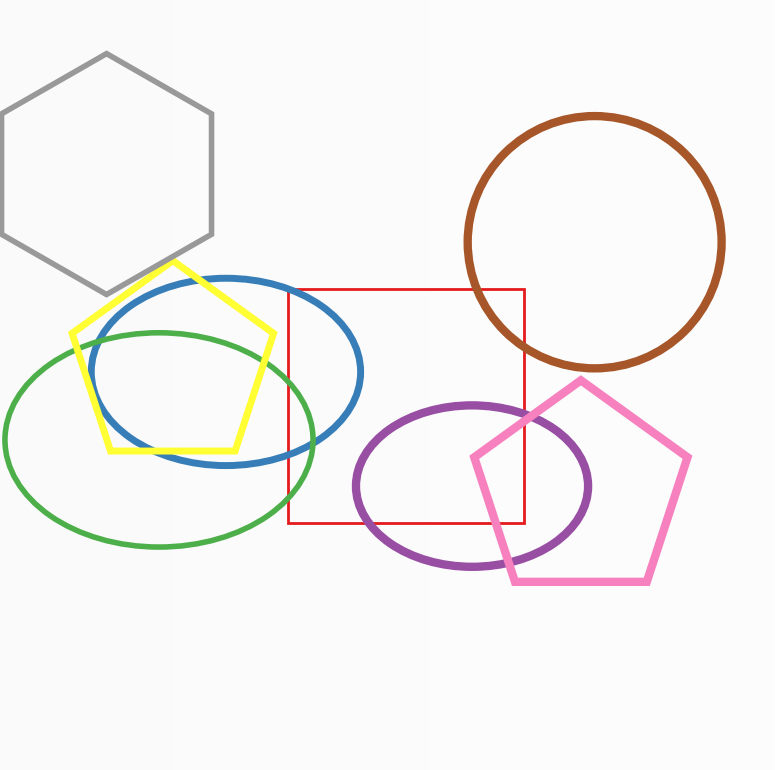[{"shape": "square", "thickness": 1, "radius": 0.76, "center": [0.524, 0.473]}, {"shape": "oval", "thickness": 2.5, "radius": 0.87, "center": [0.292, 0.517]}, {"shape": "oval", "thickness": 2, "radius": 0.99, "center": [0.205, 0.429]}, {"shape": "oval", "thickness": 3, "radius": 0.75, "center": [0.609, 0.369]}, {"shape": "pentagon", "thickness": 2.5, "radius": 0.68, "center": [0.223, 0.525]}, {"shape": "circle", "thickness": 3, "radius": 0.82, "center": [0.767, 0.685]}, {"shape": "pentagon", "thickness": 3, "radius": 0.72, "center": [0.75, 0.361]}, {"shape": "hexagon", "thickness": 2, "radius": 0.78, "center": [0.137, 0.774]}]